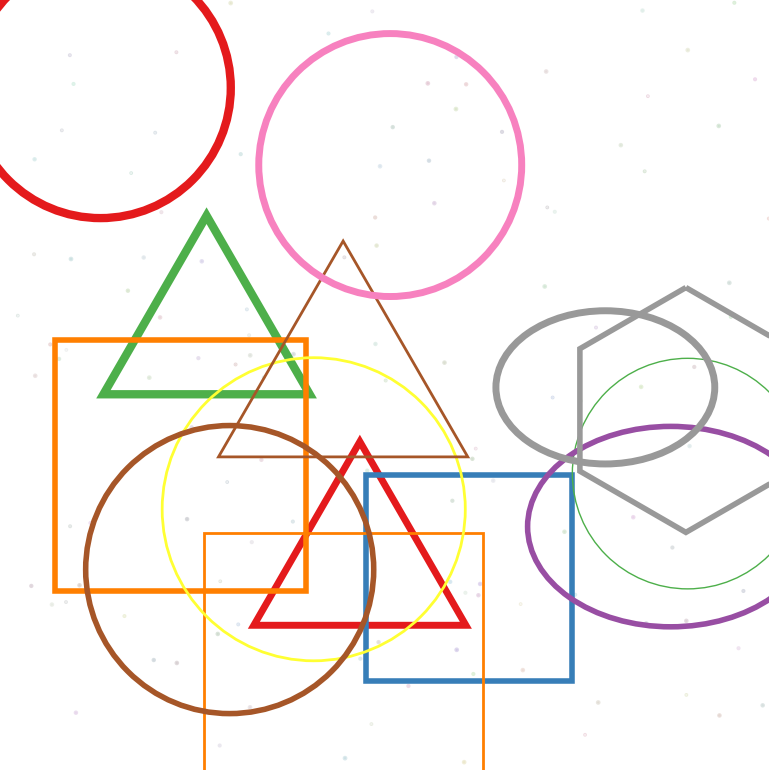[{"shape": "circle", "thickness": 3, "radius": 0.85, "center": [0.131, 0.886]}, {"shape": "triangle", "thickness": 2.5, "radius": 0.79, "center": [0.467, 0.267]}, {"shape": "square", "thickness": 2, "radius": 0.67, "center": [0.609, 0.25]}, {"shape": "triangle", "thickness": 3, "radius": 0.77, "center": [0.268, 0.565]}, {"shape": "circle", "thickness": 0.5, "radius": 0.75, "center": [0.893, 0.385]}, {"shape": "oval", "thickness": 2, "radius": 0.93, "center": [0.871, 0.316]}, {"shape": "square", "thickness": 1, "radius": 0.91, "center": [0.447, 0.127]}, {"shape": "square", "thickness": 2, "radius": 0.82, "center": [0.235, 0.396]}, {"shape": "circle", "thickness": 1, "radius": 0.98, "center": [0.407, 0.339]}, {"shape": "circle", "thickness": 2, "radius": 0.94, "center": [0.298, 0.26]}, {"shape": "triangle", "thickness": 1, "radius": 0.93, "center": [0.446, 0.5]}, {"shape": "circle", "thickness": 2.5, "radius": 0.85, "center": [0.507, 0.786]}, {"shape": "hexagon", "thickness": 2, "radius": 0.79, "center": [0.891, 0.468]}, {"shape": "oval", "thickness": 2.5, "radius": 0.71, "center": [0.786, 0.497]}]